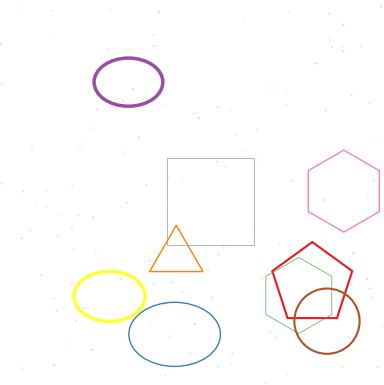[{"shape": "pentagon", "thickness": 1.5, "radius": 0.55, "center": [0.811, 0.262]}, {"shape": "oval", "thickness": 1, "radius": 0.59, "center": [0.454, 0.132]}, {"shape": "hexagon", "thickness": 0.5, "radius": 0.49, "center": [0.776, 0.233]}, {"shape": "oval", "thickness": 2.5, "radius": 0.45, "center": [0.334, 0.787]}, {"shape": "triangle", "thickness": 1, "radius": 0.4, "center": [0.458, 0.335]}, {"shape": "oval", "thickness": 2.5, "radius": 0.46, "center": [0.285, 0.23]}, {"shape": "circle", "thickness": 1.5, "radius": 0.42, "center": [0.849, 0.166]}, {"shape": "hexagon", "thickness": 1, "radius": 0.53, "center": [0.893, 0.504]}, {"shape": "square", "thickness": 0.5, "radius": 0.57, "center": [0.546, 0.476]}]